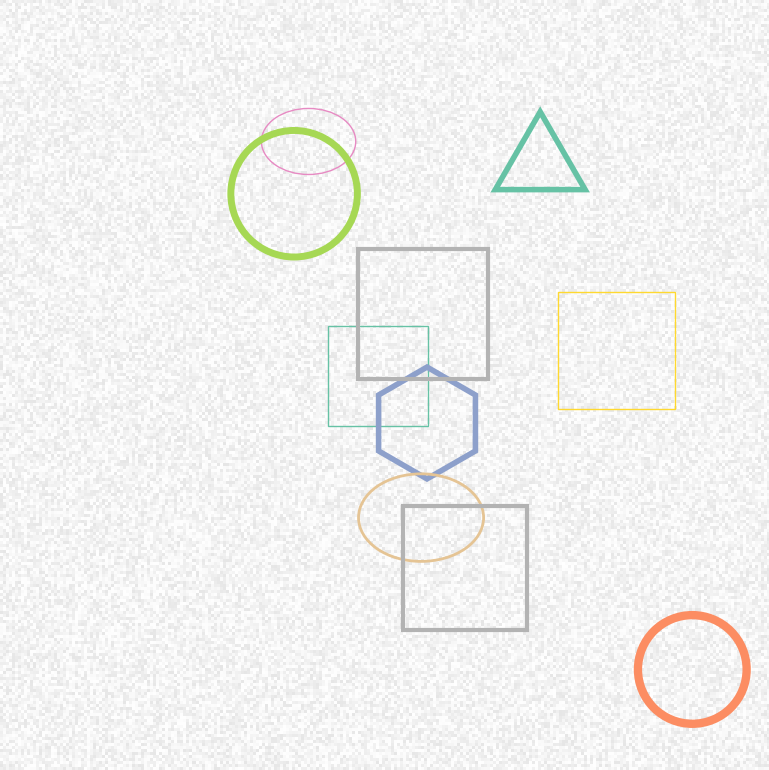[{"shape": "triangle", "thickness": 2, "radius": 0.34, "center": [0.702, 0.787]}, {"shape": "square", "thickness": 0.5, "radius": 0.32, "center": [0.491, 0.512]}, {"shape": "circle", "thickness": 3, "radius": 0.35, "center": [0.899, 0.131]}, {"shape": "hexagon", "thickness": 2, "radius": 0.36, "center": [0.555, 0.451]}, {"shape": "oval", "thickness": 0.5, "radius": 0.31, "center": [0.401, 0.816]}, {"shape": "circle", "thickness": 2.5, "radius": 0.41, "center": [0.382, 0.748]}, {"shape": "square", "thickness": 0.5, "radius": 0.38, "center": [0.801, 0.545]}, {"shape": "oval", "thickness": 1, "radius": 0.41, "center": [0.547, 0.328]}, {"shape": "square", "thickness": 1.5, "radius": 0.4, "center": [0.604, 0.262]}, {"shape": "square", "thickness": 1.5, "radius": 0.42, "center": [0.549, 0.593]}]